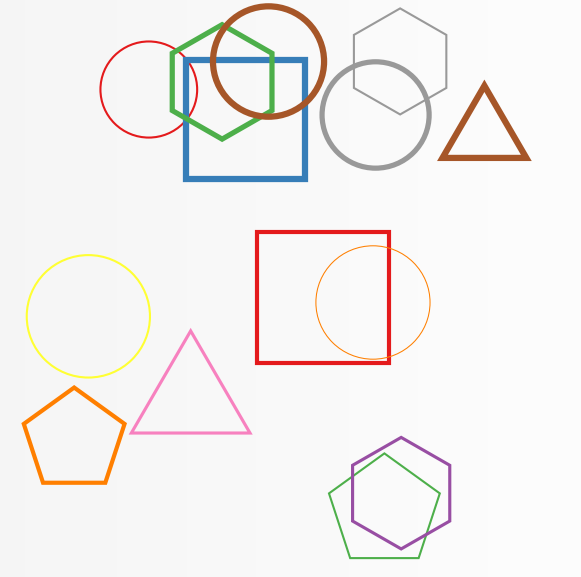[{"shape": "circle", "thickness": 1, "radius": 0.42, "center": [0.256, 0.844]}, {"shape": "square", "thickness": 2, "radius": 0.57, "center": [0.555, 0.483]}, {"shape": "square", "thickness": 3, "radius": 0.51, "center": [0.422, 0.792]}, {"shape": "hexagon", "thickness": 2.5, "radius": 0.5, "center": [0.382, 0.857]}, {"shape": "pentagon", "thickness": 1, "radius": 0.5, "center": [0.661, 0.114]}, {"shape": "hexagon", "thickness": 1.5, "radius": 0.48, "center": [0.69, 0.145]}, {"shape": "pentagon", "thickness": 2, "radius": 0.46, "center": [0.128, 0.237]}, {"shape": "circle", "thickness": 0.5, "radius": 0.49, "center": [0.642, 0.475]}, {"shape": "circle", "thickness": 1, "radius": 0.53, "center": [0.152, 0.451]}, {"shape": "circle", "thickness": 3, "radius": 0.48, "center": [0.462, 0.893]}, {"shape": "triangle", "thickness": 3, "radius": 0.42, "center": [0.833, 0.767]}, {"shape": "triangle", "thickness": 1.5, "radius": 0.59, "center": [0.328, 0.308]}, {"shape": "circle", "thickness": 2.5, "radius": 0.46, "center": [0.646, 0.8]}, {"shape": "hexagon", "thickness": 1, "radius": 0.46, "center": [0.688, 0.893]}]